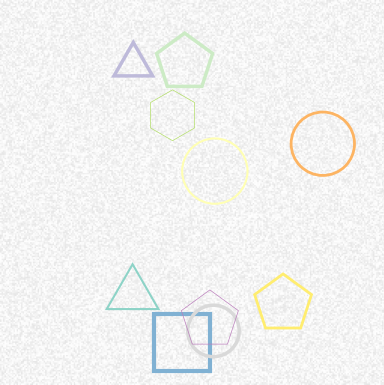[{"shape": "triangle", "thickness": 1.5, "radius": 0.39, "center": [0.344, 0.236]}, {"shape": "circle", "thickness": 1.5, "radius": 0.42, "center": [0.558, 0.556]}, {"shape": "triangle", "thickness": 2.5, "radius": 0.29, "center": [0.346, 0.832]}, {"shape": "square", "thickness": 3, "radius": 0.37, "center": [0.473, 0.111]}, {"shape": "circle", "thickness": 2, "radius": 0.41, "center": [0.838, 0.627]}, {"shape": "hexagon", "thickness": 0.5, "radius": 0.33, "center": [0.448, 0.701]}, {"shape": "circle", "thickness": 2.5, "radius": 0.33, "center": [0.554, 0.14]}, {"shape": "pentagon", "thickness": 0.5, "radius": 0.39, "center": [0.545, 0.169]}, {"shape": "pentagon", "thickness": 2.5, "radius": 0.38, "center": [0.48, 0.838]}, {"shape": "pentagon", "thickness": 2, "radius": 0.39, "center": [0.735, 0.211]}]